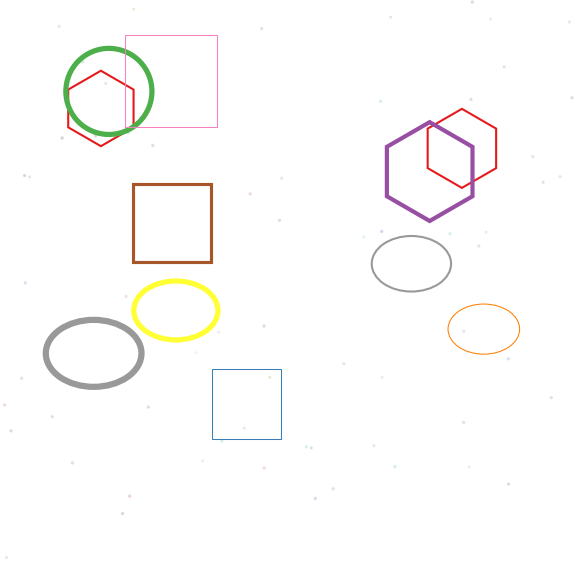[{"shape": "hexagon", "thickness": 1, "radius": 0.34, "center": [0.8, 0.742]}, {"shape": "hexagon", "thickness": 1, "radius": 0.33, "center": [0.175, 0.811]}, {"shape": "square", "thickness": 0.5, "radius": 0.3, "center": [0.426, 0.3]}, {"shape": "circle", "thickness": 2.5, "radius": 0.37, "center": [0.189, 0.841]}, {"shape": "hexagon", "thickness": 2, "radius": 0.43, "center": [0.744, 0.702]}, {"shape": "oval", "thickness": 0.5, "radius": 0.31, "center": [0.838, 0.429]}, {"shape": "oval", "thickness": 2.5, "radius": 0.36, "center": [0.305, 0.462]}, {"shape": "square", "thickness": 1.5, "radius": 0.34, "center": [0.298, 0.613]}, {"shape": "square", "thickness": 0.5, "radius": 0.4, "center": [0.296, 0.859]}, {"shape": "oval", "thickness": 1, "radius": 0.34, "center": [0.712, 0.542]}, {"shape": "oval", "thickness": 3, "radius": 0.41, "center": [0.162, 0.387]}]